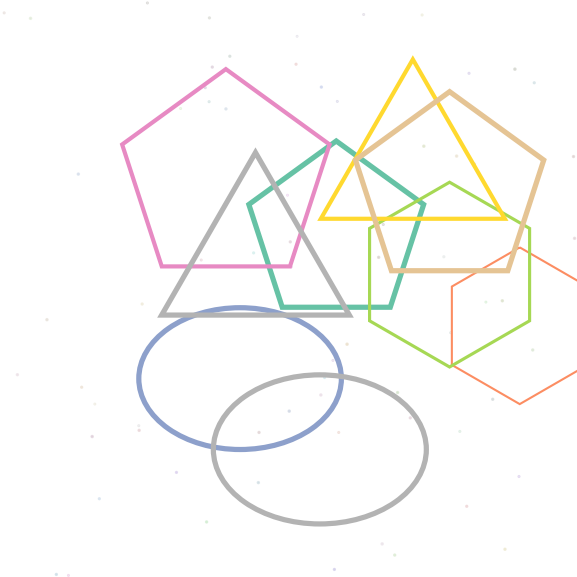[{"shape": "pentagon", "thickness": 2.5, "radius": 0.8, "center": [0.582, 0.596]}, {"shape": "hexagon", "thickness": 1, "radius": 0.68, "center": [0.9, 0.435]}, {"shape": "oval", "thickness": 2.5, "radius": 0.88, "center": [0.416, 0.344]}, {"shape": "pentagon", "thickness": 2, "radius": 0.94, "center": [0.391, 0.691]}, {"shape": "hexagon", "thickness": 1.5, "radius": 0.8, "center": [0.779, 0.524]}, {"shape": "triangle", "thickness": 2, "radius": 0.92, "center": [0.715, 0.712]}, {"shape": "pentagon", "thickness": 2.5, "radius": 0.86, "center": [0.779, 0.669]}, {"shape": "triangle", "thickness": 2.5, "radius": 0.94, "center": [0.442, 0.547]}, {"shape": "oval", "thickness": 2.5, "radius": 0.92, "center": [0.554, 0.221]}]